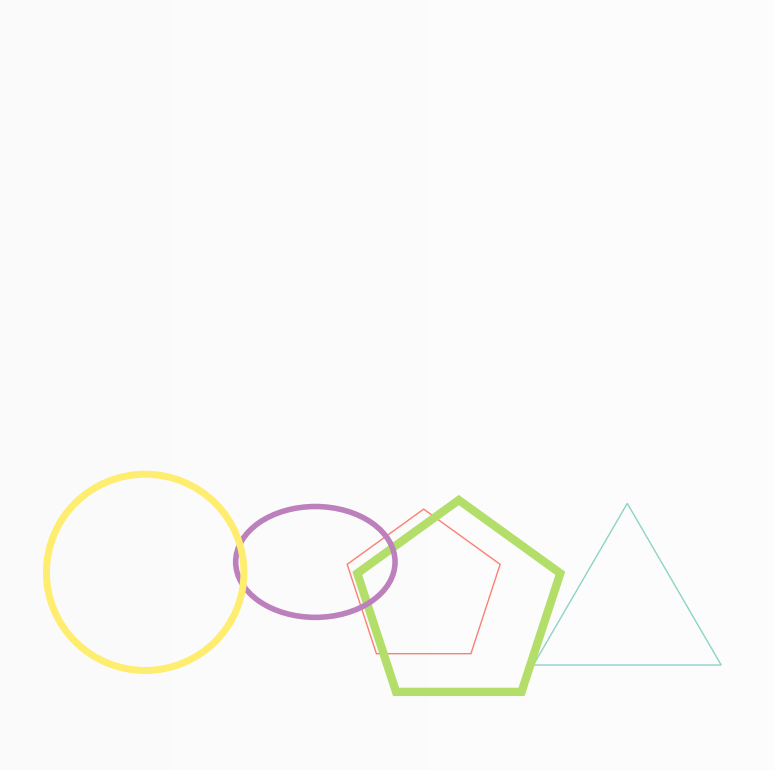[{"shape": "triangle", "thickness": 0.5, "radius": 0.7, "center": [0.809, 0.206]}, {"shape": "pentagon", "thickness": 0.5, "radius": 0.52, "center": [0.547, 0.235]}, {"shape": "pentagon", "thickness": 3, "radius": 0.69, "center": [0.592, 0.213]}, {"shape": "oval", "thickness": 2, "radius": 0.51, "center": [0.407, 0.27]}, {"shape": "circle", "thickness": 2.5, "radius": 0.64, "center": [0.187, 0.257]}]